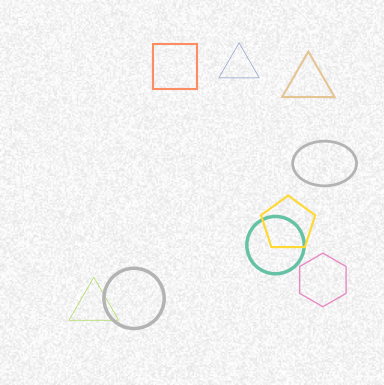[{"shape": "circle", "thickness": 2.5, "radius": 0.37, "center": [0.716, 0.363]}, {"shape": "square", "thickness": 1.5, "radius": 0.29, "center": [0.454, 0.828]}, {"shape": "triangle", "thickness": 0.5, "radius": 0.3, "center": [0.621, 0.828]}, {"shape": "hexagon", "thickness": 1, "radius": 0.35, "center": [0.839, 0.273]}, {"shape": "triangle", "thickness": 0.5, "radius": 0.37, "center": [0.244, 0.206]}, {"shape": "pentagon", "thickness": 1.5, "radius": 0.37, "center": [0.748, 0.418]}, {"shape": "triangle", "thickness": 1.5, "radius": 0.39, "center": [0.801, 0.787]}, {"shape": "oval", "thickness": 2, "radius": 0.41, "center": [0.843, 0.575]}, {"shape": "circle", "thickness": 2.5, "radius": 0.39, "center": [0.348, 0.225]}]